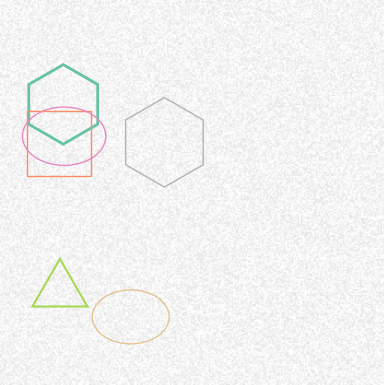[{"shape": "hexagon", "thickness": 2, "radius": 0.52, "center": [0.164, 0.729]}, {"shape": "square", "thickness": 1, "radius": 0.42, "center": [0.154, 0.627]}, {"shape": "oval", "thickness": 1, "radius": 0.54, "center": [0.167, 0.646]}, {"shape": "triangle", "thickness": 1.5, "radius": 0.41, "center": [0.156, 0.245]}, {"shape": "oval", "thickness": 1, "radius": 0.5, "center": [0.34, 0.177]}, {"shape": "hexagon", "thickness": 1, "radius": 0.58, "center": [0.427, 0.63]}]